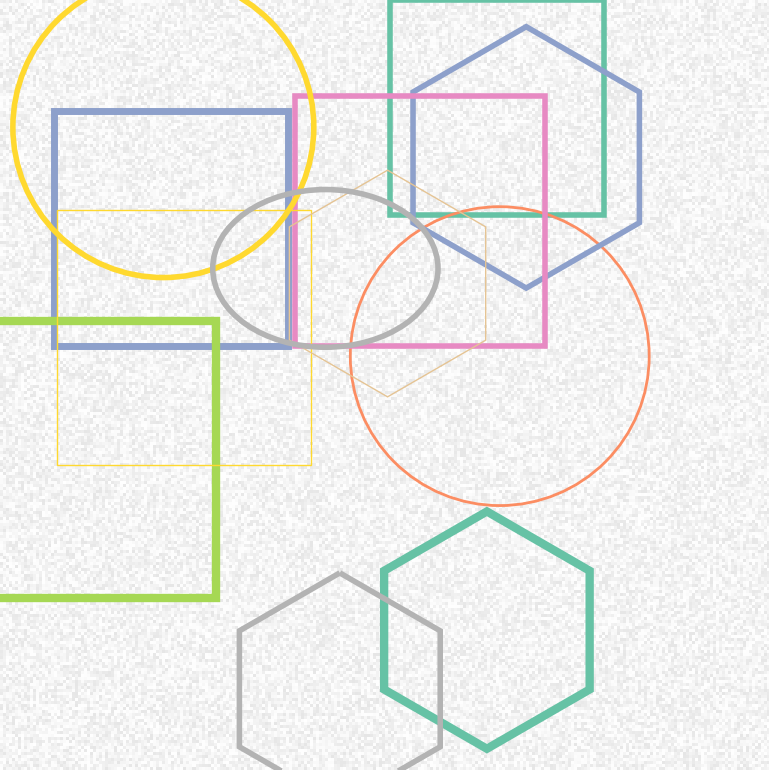[{"shape": "hexagon", "thickness": 3, "radius": 0.77, "center": [0.632, 0.182]}, {"shape": "square", "thickness": 2, "radius": 0.7, "center": [0.645, 0.86]}, {"shape": "circle", "thickness": 1, "radius": 0.97, "center": [0.649, 0.537]}, {"shape": "hexagon", "thickness": 2, "radius": 0.85, "center": [0.683, 0.796]}, {"shape": "square", "thickness": 2.5, "radius": 0.76, "center": [0.222, 0.703]}, {"shape": "square", "thickness": 2, "radius": 0.81, "center": [0.546, 0.713]}, {"shape": "square", "thickness": 3, "radius": 0.9, "center": [0.101, 0.403]}, {"shape": "square", "thickness": 0.5, "radius": 0.83, "center": [0.239, 0.561]}, {"shape": "circle", "thickness": 2, "radius": 0.98, "center": [0.212, 0.835]}, {"shape": "hexagon", "thickness": 0.5, "radius": 0.74, "center": [0.503, 0.632]}, {"shape": "hexagon", "thickness": 2, "radius": 0.75, "center": [0.441, 0.105]}, {"shape": "oval", "thickness": 2, "radius": 0.73, "center": [0.423, 0.651]}]